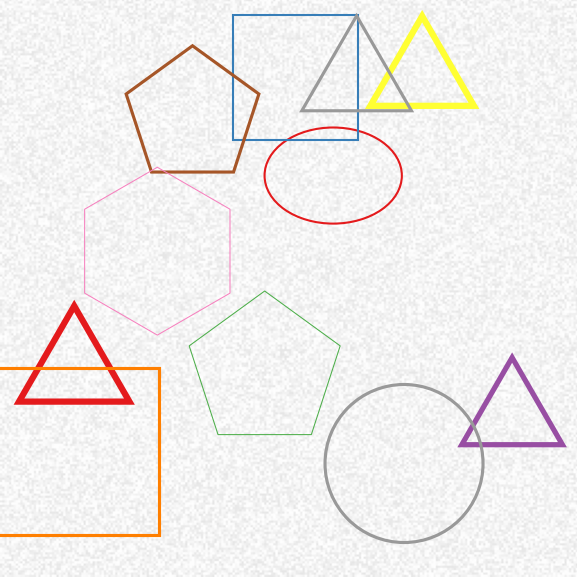[{"shape": "triangle", "thickness": 3, "radius": 0.55, "center": [0.129, 0.359]}, {"shape": "oval", "thickness": 1, "radius": 0.59, "center": [0.577, 0.695]}, {"shape": "square", "thickness": 1, "radius": 0.54, "center": [0.512, 0.865]}, {"shape": "pentagon", "thickness": 0.5, "radius": 0.69, "center": [0.458, 0.358]}, {"shape": "triangle", "thickness": 2.5, "radius": 0.5, "center": [0.887, 0.279]}, {"shape": "square", "thickness": 1.5, "radius": 0.72, "center": [0.131, 0.217]}, {"shape": "triangle", "thickness": 3, "radius": 0.52, "center": [0.731, 0.868]}, {"shape": "pentagon", "thickness": 1.5, "radius": 0.6, "center": [0.333, 0.799]}, {"shape": "hexagon", "thickness": 0.5, "radius": 0.73, "center": [0.272, 0.564]}, {"shape": "circle", "thickness": 1.5, "radius": 0.68, "center": [0.7, 0.197]}, {"shape": "triangle", "thickness": 1.5, "radius": 0.55, "center": [0.618, 0.862]}]